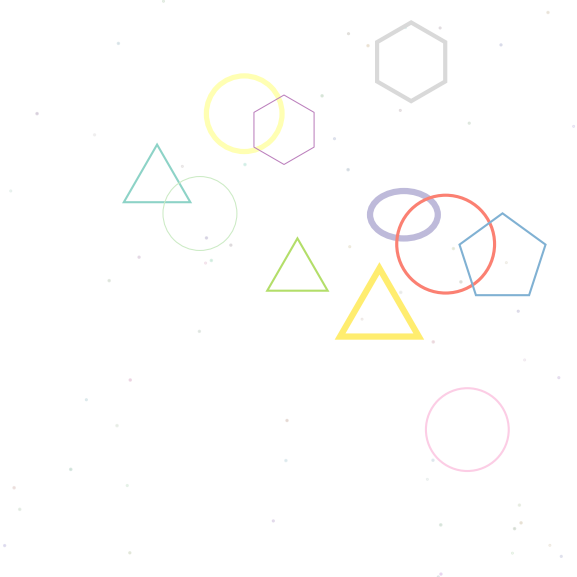[{"shape": "triangle", "thickness": 1, "radius": 0.33, "center": [0.272, 0.682]}, {"shape": "circle", "thickness": 2.5, "radius": 0.33, "center": [0.423, 0.802]}, {"shape": "oval", "thickness": 3, "radius": 0.29, "center": [0.699, 0.627]}, {"shape": "circle", "thickness": 1.5, "radius": 0.42, "center": [0.772, 0.576]}, {"shape": "pentagon", "thickness": 1, "radius": 0.39, "center": [0.87, 0.551]}, {"shape": "triangle", "thickness": 1, "radius": 0.3, "center": [0.515, 0.526]}, {"shape": "circle", "thickness": 1, "radius": 0.36, "center": [0.809, 0.255]}, {"shape": "hexagon", "thickness": 2, "radius": 0.34, "center": [0.712, 0.892]}, {"shape": "hexagon", "thickness": 0.5, "radius": 0.3, "center": [0.492, 0.774]}, {"shape": "circle", "thickness": 0.5, "radius": 0.32, "center": [0.346, 0.629]}, {"shape": "triangle", "thickness": 3, "radius": 0.39, "center": [0.657, 0.456]}]